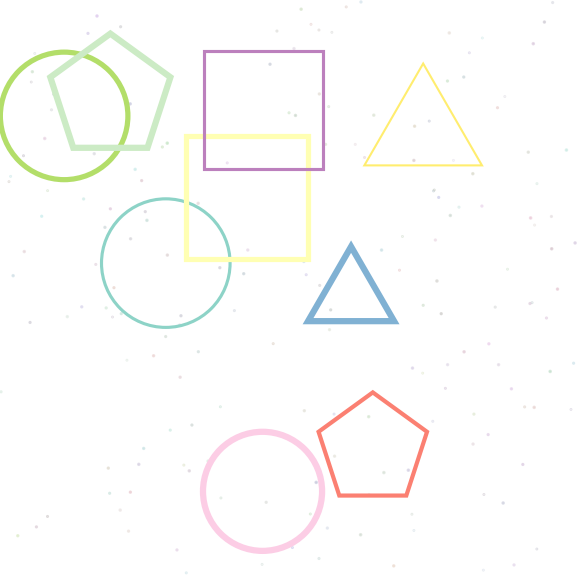[{"shape": "circle", "thickness": 1.5, "radius": 0.56, "center": [0.287, 0.544]}, {"shape": "square", "thickness": 2.5, "radius": 0.53, "center": [0.428, 0.658]}, {"shape": "pentagon", "thickness": 2, "radius": 0.49, "center": [0.646, 0.221]}, {"shape": "triangle", "thickness": 3, "radius": 0.43, "center": [0.608, 0.486]}, {"shape": "circle", "thickness": 2.5, "radius": 0.55, "center": [0.111, 0.798]}, {"shape": "circle", "thickness": 3, "radius": 0.52, "center": [0.455, 0.148]}, {"shape": "square", "thickness": 1.5, "radius": 0.51, "center": [0.456, 0.808]}, {"shape": "pentagon", "thickness": 3, "radius": 0.55, "center": [0.191, 0.832]}, {"shape": "triangle", "thickness": 1, "radius": 0.59, "center": [0.733, 0.772]}]